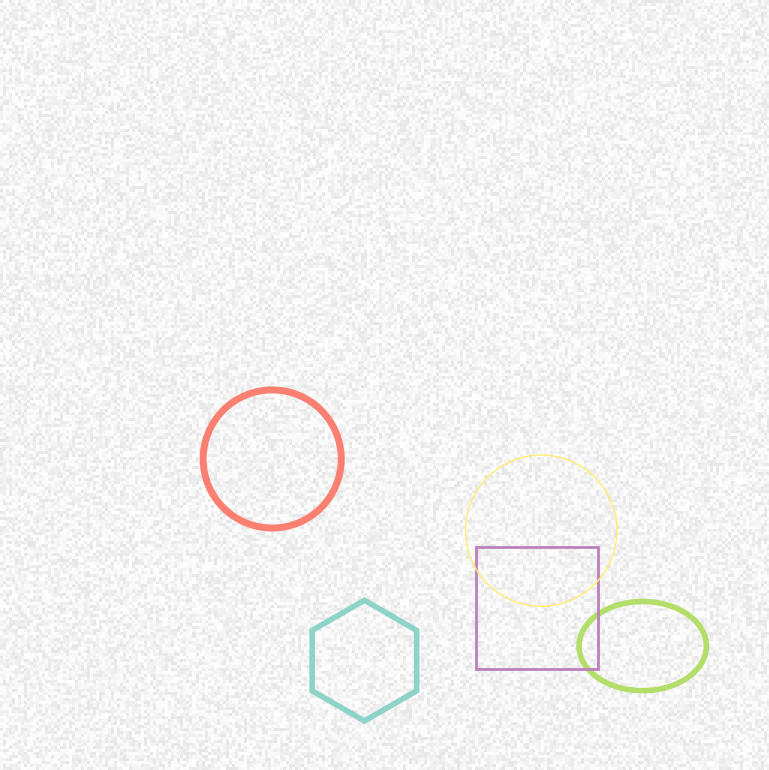[{"shape": "hexagon", "thickness": 2, "radius": 0.39, "center": [0.473, 0.142]}, {"shape": "circle", "thickness": 2.5, "radius": 0.45, "center": [0.354, 0.404]}, {"shape": "oval", "thickness": 2, "radius": 0.41, "center": [0.835, 0.161]}, {"shape": "square", "thickness": 1, "radius": 0.4, "center": [0.698, 0.21]}, {"shape": "circle", "thickness": 0.5, "radius": 0.49, "center": [0.703, 0.311]}]